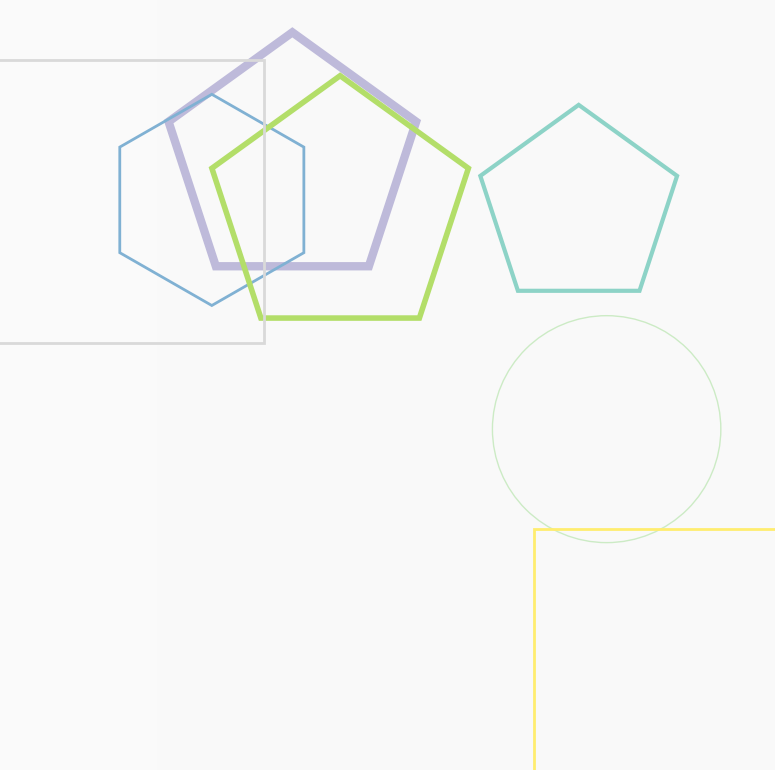[{"shape": "pentagon", "thickness": 1.5, "radius": 0.67, "center": [0.747, 0.73]}, {"shape": "pentagon", "thickness": 3, "radius": 0.84, "center": [0.377, 0.79]}, {"shape": "hexagon", "thickness": 1, "radius": 0.69, "center": [0.273, 0.74]}, {"shape": "pentagon", "thickness": 2, "radius": 0.87, "center": [0.439, 0.728]}, {"shape": "square", "thickness": 1, "radius": 0.92, "center": [0.157, 0.739]}, {"shape": "circle", "thickness": 0.5, "radius": 0.74, "center": [0.783, 0.443]}, {"shape": "square", "thickness": 1, "radius": 0.97, "center": [0.884, 0.118]}]